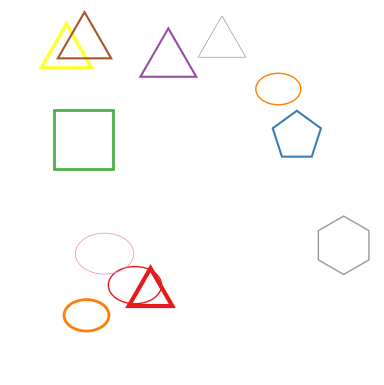[{"shape": "triangle", "thickness": 3, "radius": 0.33, "center": [0.391, 0.238]}, {"shape": "oval", "thickness": 1, "radius": 0.35, "center": [0.351, 0.259]}, {"shape": "pentagon", "thickness": 1.5, "radius": 0.33, "center": [0.771, 0.646]}, {"shape": "square", "thickness": 2, "radius": 0.38, "center": [0.217, 0.638]}, {"shape": "triangle", "thickness": 1.5, "radius": 0.42, "center": [0.437, 0.842]}, {"shape": "oval", "thickness": 2, "radius": 0.29, "center": [0.225, 0.181]}, {"shape": "oval", "thickness": 1, "radius": 0.29, "center": [0.723, 0.769]}, {"shape": "triangle", "thickness": 2.5, "radius": 0.38, "center": [0.173, 0.862]}, {"shape": "triangle", "thickness": 1.5, "radius": 0.4, "center": [0.22, 0.889]}, {"shape": "oval", "thickness": 0.5, "radius": 0.38, "center": [0.271, 0.341]}, {"shape": "triangle", "thickness": 0.5, "radius": 0.36, "center": [0.577, 0.887]}, {"shape": "hexagon", "thickness": 1, "radius": 0.38, "center": [0.893, 0.363]}]